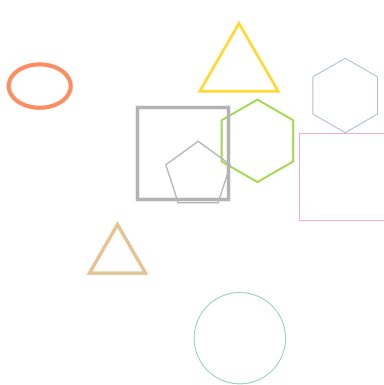[{"shape": "circle", "thickness": 0.5, "radius": 0.59, "center": [0.623, 0.122]}, {"shape": "oval", "thickness": 3, "radius": 0.4, "center": [0.103, 0.776]}, {"shape": "hexagon", "thickness": 0.5, "radius": 0.48, "center": [0.897, 0.752]}, {"shape": "square", "thickness": 0.5, "radius": 0.56, "center": [0.889, 0.541]}, {"shape": "hexagon", "thickness": 1.5, "radius": 0.54, "center": [0.669, 0.634]}, {"shape": "triangle", "thickness": 2, "radius": 0.59, "center": [0.621, 0.822]}, {"shape": "triangle", "thickness": 2.5, "radius": 0.42, "center": [0.305, 0.333]}, {"shape": "pentagon", "thickness": 1, "radius": 0.44, "center": [0.515, 0.545]}, {"shape": "square", "thickness": 2.5, "radius": 0.59, "center": [0.475, 0.602]}]